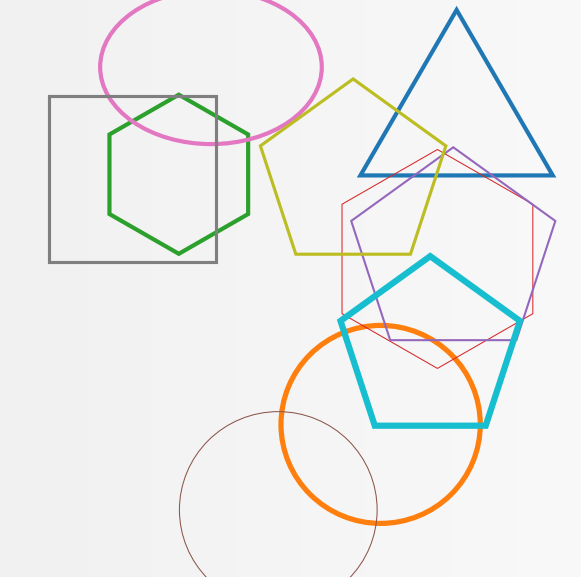[{"shape": "triangle", "thickness": 2, "radius": 0.96, "center": [0.786, 0.791]}, {"shape": "circle", "thickness": 2.5, "radius": 0.86, "center": [0.655, 0.264]}, {"shape": "hexagon", "thickness": 2, "radius": 0.69, "center": [0.308, 0.697]}, {"shape": "hexagon", "thickness": 0.5, "radius": 0.95, "center": [0.753, 0.551]}, {"shape": "pentagon", "thickness": 1, "radius": 0.92, "center": [0.78, 0.559]}, {"shape": "circle", "thickness": 0.5, "radius": 0.85, "center": [0.479, 0.116]}, {"shape": "oval", "thickness": 2, "radius": 0.95, "center": [0.363, 0.883]}, {"shape": "square", "thickness": 1.5, "radius": 0.72, "center": [0.228, 0.689]}, {"shape": "pentagon", "thickness": 1.5, "radius": 0.84, "center": [0.608, 0.695]}, {"shape": "pentagon", "thickness": 3, "radius": 0.81, "center": [0.74, 0.393]}]